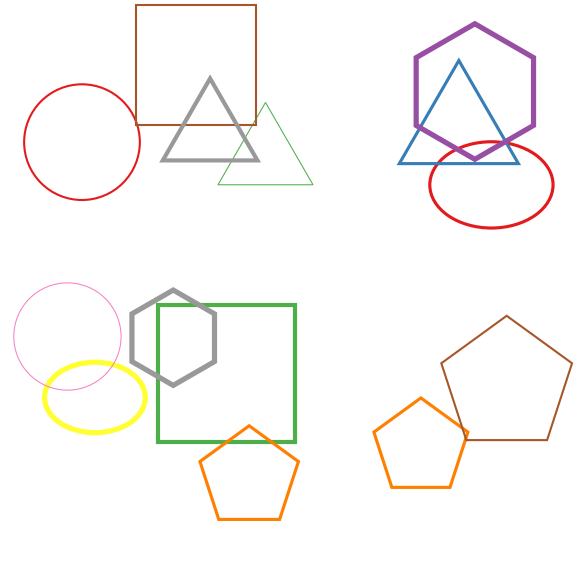[{"shape": "oval", "thickness": 1.5, "radius": 0.53, "center": [0.851, 0.679]}, {"shape": "circle", "thickness": 1, "radius": 0.5, "center": [0.142, 0.753]}, {"shape": "triangle", "thickness": 1.5, "radius": 0.6, "center": [0.795, 0.775]}, {"shape": "square", "thickness": 2, "radius": 0.59, "center": [0.392, 0.353]}, {"shape": "triangle", "thickness": 0.5, "radius": 0.47, "center": [0.46, 0.727]}, {"shape": "hexagon", "thickness": 2.5, "radius": 0.59, "center": [0.822, 0.841]}, {"shape": "pentagon", "thickness": 1.5, "radius": 0.45, "center": [0.431, 0.172]}, {"shape": "pentagon", "thickness": 1.5, "radius": 0.43, "center": [0.729, 0.224]}, {"shape": "oval", "thickness": 2.5, "radius": 0.44, "center": [0.164, 0.311]}, {"shape": "pentagon", "thickness": 1, "radius": 0.59, "center": [0.877, 0.333]}, {"shape": "square", "thickness": 1, "radius": 0.52, "center": [0.339, 0.887]}, {"shape": "circle", "thickness": 0.5, "radius": 0.46, "center": [0.117, 0.416]}, {"shape": "hexagon", "thickness": 2.5, "radius": 0.41, "center": [0.3, 0.414]}, {"shape": "triangle", "thickness": 2, "radius": 0.47, "center": [0.364, 0.769]}]